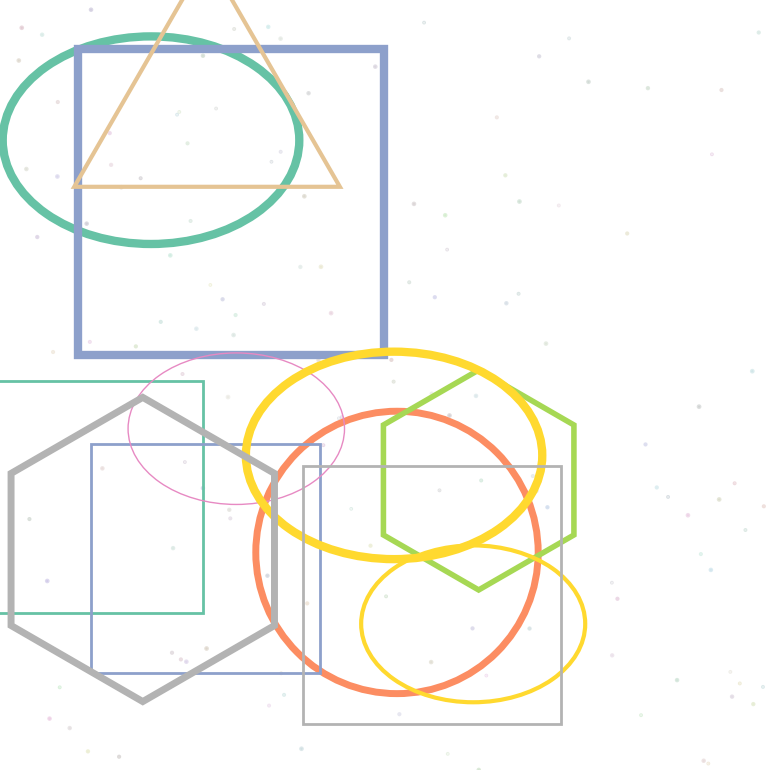[{"shape": "oval", "thickness": 3, "radius": 0.96, "center": [0.196, 0.818]}, {"shape": "square", "thickness": 1, "radius": 0.75, "center": [0.114, 0.355]}, {"shape": "circle", "thickness": 2.5, "radius": 0.92, "center": [0.516, 0.283]}, {"shape": "square", "thickness": 3, "radius": 0.99, "center": [0.3, 0.738]}, {"shape": "square", "thickness": 1, "radius": 0.74, "center": [0.267, 0.275]}, {"shape": "oval", "thickness": 0.5, "radius": 0.7, "center": [0.307, 0.443]}, {"shape": "hexagon", "thickness": 2, "radius": 0.71, "center": [0.622, 0.377]}, {"shape": "oval", "thickness": 1.5, "radius": 0.73, "center": [0.615, 0.19]}, {"shape": "oval", "thickness": 3, "radius": 0.96, "center": [0.512, 0.409]}, {"shape": "triangle", "thickness": 1.5, "radius": 1.0, "center": [0.269, 0.857]}, {"shape": "square", "thickness": 1, "radius": 0.84, "center": [0.561, 0.227]}, {"shape": "hexagon", "thickness": 2.5, "radius": 0.99, "center": [0.185, 0.286]}]